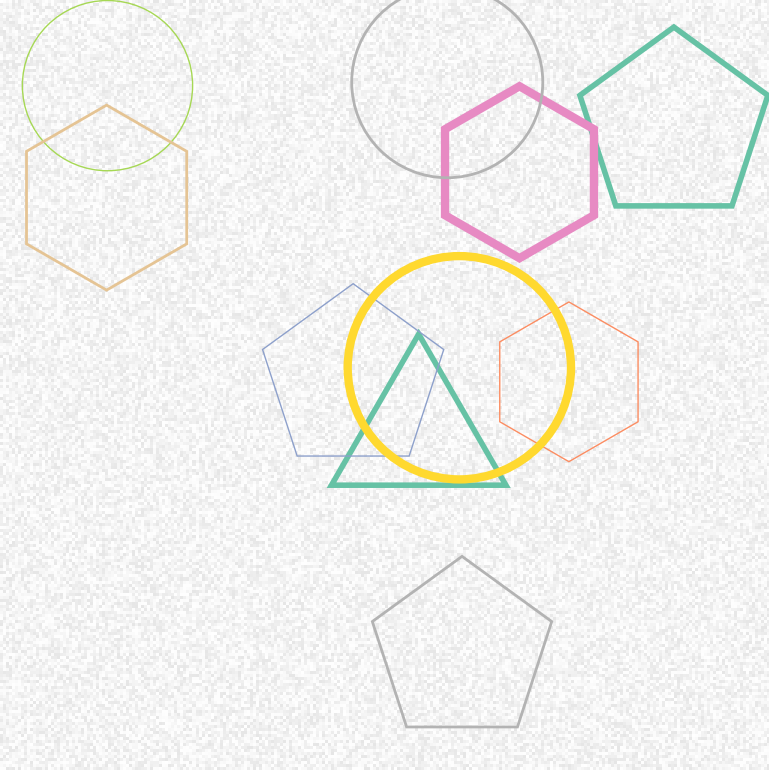[{"shape": "triangle", "thickness": 2, "radius": 0.65, "center": [0.544, 0.435]}, {"shape": "pentagon", "thickness": 2, "radius": 0.64, "center": [0.875, 0.836]}, {"shape": "hexagon", "thickness": 0.5, "radius": 0.52, "center": [0.739, 0.504]}, {"shape": "pentagon", "thickness": 0.5, "radius": 0.62, "center": [0.459, 0.508]}, {"shape": "hexagon", "thickness": 3, "radius": 0.56, "center": [0.675, 0.776]}, {"shape": "circle", "thickness": 0.5, "radius": 0.55, "center": [0.14, 0.889]}, {"shape": "circle", "thickness": 3, "radius": 0.72, "center": [0.597, 0.522]}, {"shape": "hexagon", "thickness": 1, "radius": 0.6, "center": [0.138, 0.743]}, {"shape": "pentagon", "thickness": 1, "radius": 0.61, "center": [0.6, 0.155]}, {"shape": "circle", "thickness": 1, "radius": 0.62, "center": [0.581, 0.893]}]